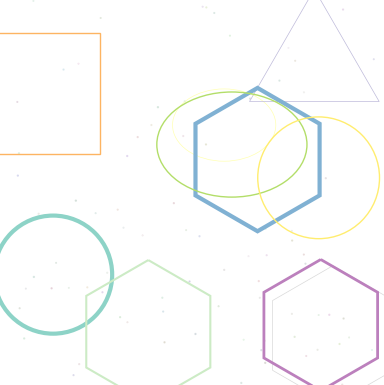[{"shape": "circle", "thickness": 3, "radius": 0.77, "center": [0.138, 0.287]}, {"shape": "oval", "thickness": 0.5, "radius": 0.67, "center": [0.582, 0.675]}, {"shape": "triangle", "thickness": 0.5, "radius": 0.97, "center": [0.816, 0.833]}, {"shape": "hexagon", "thickness": 3, "radius": 0.93, "center": [0.669, 0.585]}, {"shape": "square", "thickness": 1, "radius": 0.79, "center": [0.102, 0.757]}, {"shape": "oval", "thickness": 1, "radius": 0.98, "center": [0.602, 0.625]}, {"shape": "hexagon", "thickness": 0.5, "radius": 0.91, "center": [0.865, 0.129]}, {"shape": "hexagon", "thickness": 2, "radius": 0.85, "center": [0.833, 0.156]}, {"shape": "hexagon", "thickness": 1.5, "radius": 0.93, "center": [0.385, 0.138]}, {"shape": "circle", "thickness": 1, "radius": 0.79, "center": [0.828, 0.538]}]